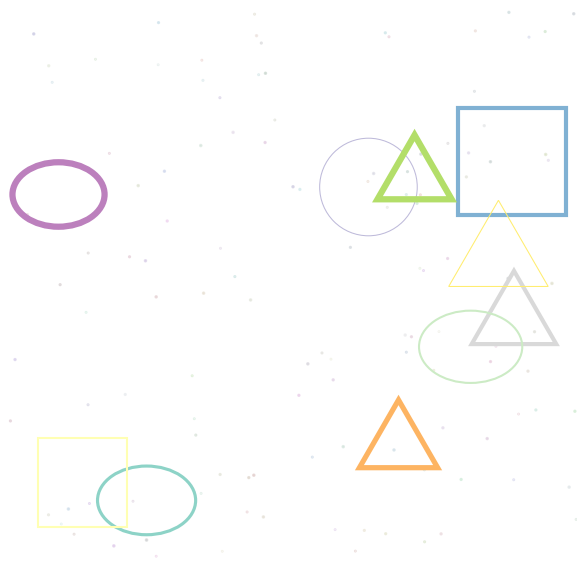[{"shape": "oval", "thickness": 1.5, "radius": 0.42, "center": [0.254, 0.133]}, {"shape": "square", "thickness": 1, "radius": 0.39, "center": [0.143, 0.164]}, {"shape": "circle", "thickness": 0.5, "radius": 0.42, "center": [0.638, 0.675]}, {"shape": "square", "thickness": 2, "radius": 0.47, "center": [0.886, 0.719]}, {"shape": "triangle", "thickness": 2.5, "radius": 0.39, "center": [0.69, 0.228]}, {"shape": "triangle", "thickness": 3, "radius": 0.37, "center": [0.718, 0.691]}, {"shape": "triangle", "thickness": 2, "radius": 0.42, "center": [0.89, 0.446]}, {"shape": "oval", "thickness": 3, "radius": 0.4, "center": [0.101, 0.662]}, {"shape": "oval", "thickness": 1, "radius": 0.45, "center": [0.815, 0.399]}, {"shape": "triangle", "thickness": 0.5, "radius": 0.5, "center": [0.863, 0.553]}]